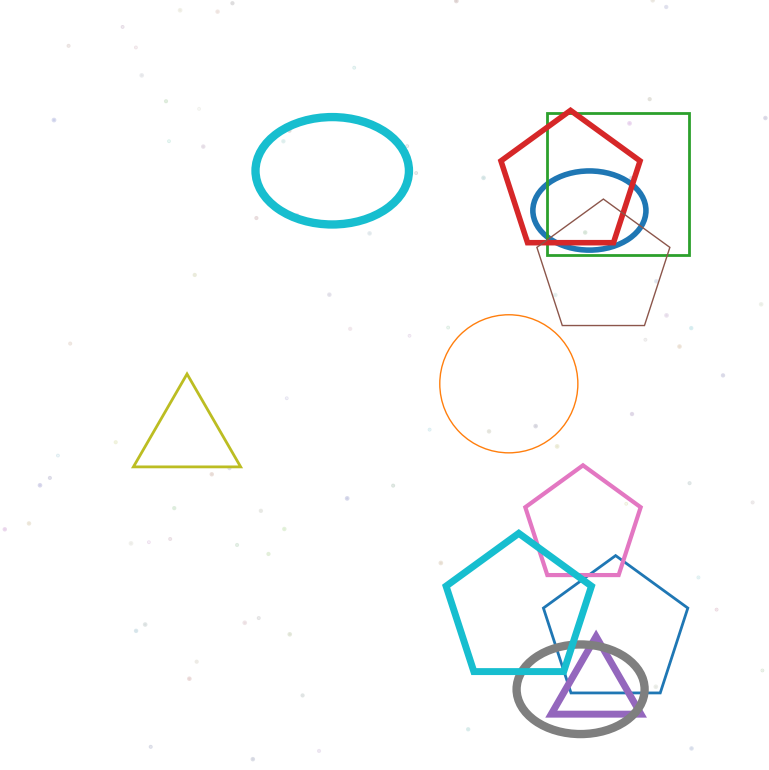[{"shape": "oval", "thickness": 2, "radius": 0.37, "center": [0.765, 0.727]}, {"shape": "pentagon", "thickness": 1, "radius": 0.49, "center": [0.8, 0.18]}, {"shape": "circle", "thickness": 0.5, "radius": 0.45, "center": [0.661, 0.502]}, {"shape": "square", "thickness": 1, "radius": 0.46, "center": [0.803, 0.761]}, {"shape": "pentagon", "thickness": 2, "radius": 0.47, "center": [0.741, 0.762]}, {"shape": "triangle", "thickness": 2.5, "radius": 0.34, "center": [0.774, 0.106]}, {"shape": "pentagon", "thickness": 0.5, "radius": 0.45, "center": [0.784, 0.651]}, {"shape": "pentagon", "thickness": 1.5, "radius": 0.39, "center": [0.757, 0.317]}, {"shape": "oval", "thickness": 3, "radius": 0.42, "center": [0.754, 0.105]}, {"shape": "triangle", "thickness": 1, "radius": 0.4, "center": [0.243, 0.434]}, {"shape": "pentagon", "thickness": 2.5, "radius": 0.5, "center": [0.674, 0.208]}, {"shape": "oval", "thickness": 3, "radius": 0.5, "center": [0.431, 0.778]}]